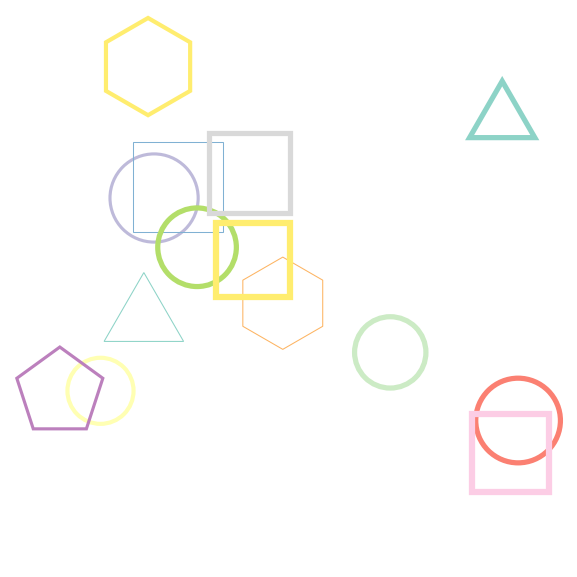[{"shape": "triangle", "thickness": 0.5, "radius": 0.4, "center": [0.249, 0.448]}, {"shape": "triangle", "thickness": 2.5, "radius": 0.33, "center": [0.87, 0.793]}, {"shape": "circle", "thickness": 2, "radius": 0.29, "center": [0.174, 0.322]}, {"shape": "circle", "thickness": 1.5, "radius": 0.38, "center": [0.267, 0.656]}, {"shape": "circle", "thickness": 2.5, "radius": 0.37, "center": [0.897, 0.271]}, {"shape": "square", "thickness": 0.5, "radius": 0.39, "center": [0.308, 0.675]}, {"shape": "hexagon", "thickness": 0.5, "radius": 0.4, "center": [0.49, 0.474]}, {"shape": "circle", "thickness": 2.5, "radius": 0.34, "center": [0.341, 0.571]}, {"shape": "square", "thickness": 3, "radius": 0.34, "center": [0.884, 0.214]}, {"shape": "square", "thickness": 2.5, "radius": 0.35, "center": [0.432, 0.7]}, {"shape": "pentagon", "thickness": 1.5, "radius": 0.39, "center": [0.104, 0.32]}, {"shape": "circle", "thickness": 2.5, "radius": 0.31, "center": [0.676, 0.389]}, {"shape": "hexagon", "thickness": 2, "radius": 0.42, "center": [0.256, 0.884]}, {"shape": "square", "thickness": 3, "radius": 0.32, "center": [0.438, 0.549]}]